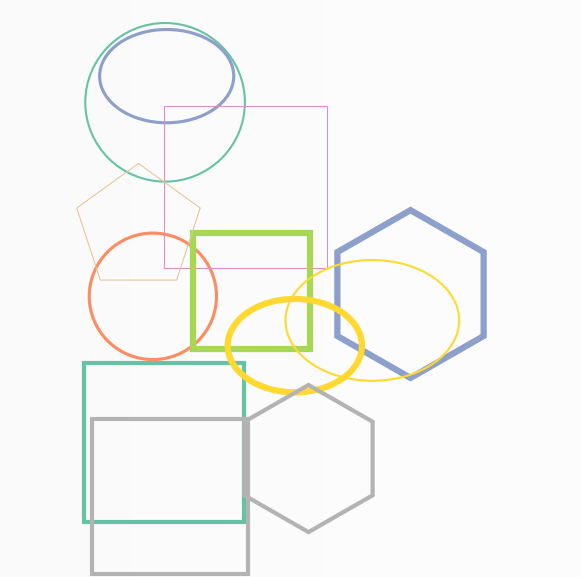[{"shape": "square", "thickness": 2, "radius": 0.69, "center": [0.282, 0.233]}, {"shape": "circle", "thickness": 1, "radius": 0.69, "center": [0.284, 0.822]}, {"shape": "circle", "thickness": 1.5, "radius": 0.55, "center": [0.263, 0.486]}, {"shape": "hexagon", "thickness": 3, "radius": 0.73, "center": [0.706, 0.49]}, {"shape": "oval", "thickness": 1.5, "radius": 0.58, "center": [0.287, 0.867]}, {"shape": "square", "thickness": 0.5, "radius": 0.7, "center": [0.423, 0.675]}, {"shape": "square", "thickness": 3, "radius": 0.5, "center": [0.432, 0.495]}, {"shape": "oval", "thickness": 3, "radius": 0.58, "center": [0.507, 0.401]}, {"shape": "oval", "thickness": 1, "radius": 0.75, "center": [0.641, 0.444]}, {"shape": "pentagon", "thickness": 0.5, "radius": 0.56, "center": [0.238, 0.604]}, {"shape": "square", "thickness": 2, "radius": 0.67, "center": [0.293, 0.14]}, {"shape": "hexagon", "thickness": 2, "radius": 0.64, "center": [0.531, 0.205]}]